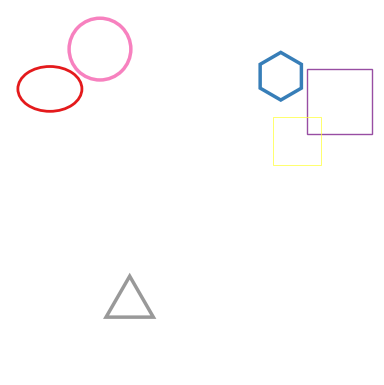[{"shape": "oval", "thickness": 2, "radius": 0.42, "center": [0.13, 0.769]}, {"shape": "hexagon", "thickness": 2.5, "radius": 0.31, "center": [0.729, 0.802]}, {"shape": "square", "thickness": 1, "radius": 0.42, "center": [0.883, 0.737]}, {"shape": "square", "thickness": 0.5, "radius": 0.31, "center": [0.772, 0.634]}, {"shape": "circle", "thickness": 2.5, "radius": 0.4, "center": [0.26, 0.872]}, {"shape": "triangle", "thickness": 2.5, "radius": 0.35, "center": [0.337, 0.212]}]